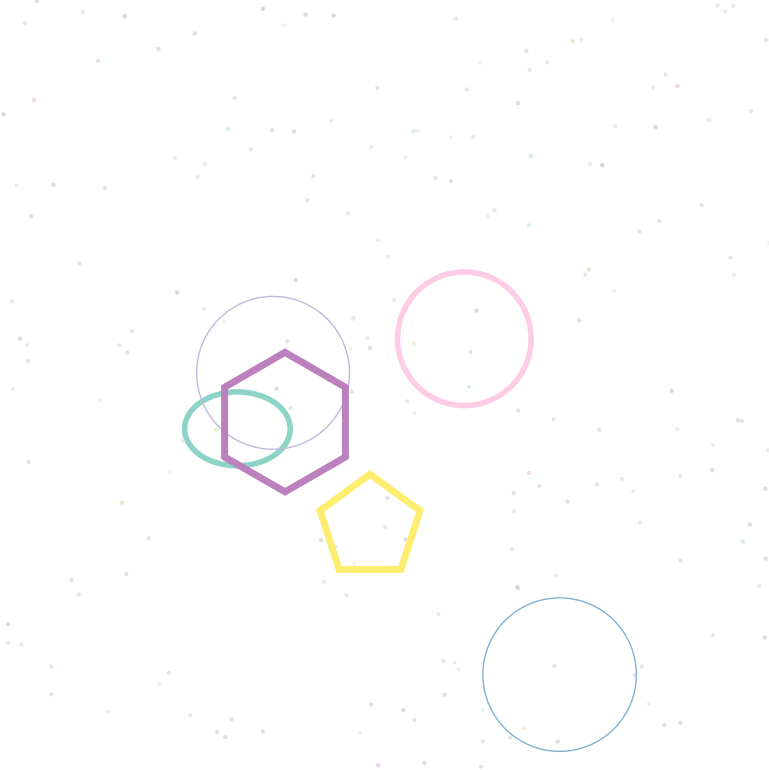[{"shape": "oval", "thickness": 2, "radius": 0.34, "center": [0.308, 0.443]}, {"shape": "circle", "thickness": 0.5, "radius": 0.5, "center": [0.355, 0.516]}, {"shape": "circle", "thickness": 0.5, "radius": 0.5, "center": [0.727, 0.124]}, {"shape": "circle", "thickness": 2, "radius": 0.43, "center": [0.603, 0.56]}, {"shape": "hexagon", "thickness": 2.5, "radius": 0.45, "center": [0.37, 0.452]}, {"shape": "pentagon", "thickness": 2.5, "radius": 0.34, "center": [0.481, 0.316]}]